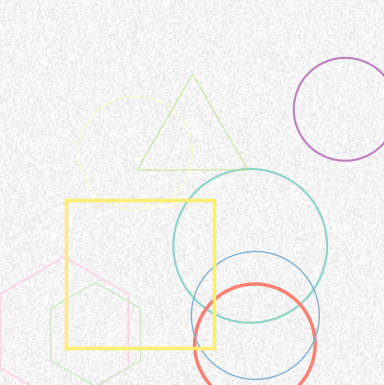[{"shape": "circle", "thickness": 1.5, "radius": 1.0, "center": [0.65, 0.361]}, {"shape": "circle", "thickness": 0.5, "radius": 0.74, "center": [0.352, 0.602]}, {"shape": "circle", "thickness": 2.5, "radius": 0.78, "center": [0.662, 0.106]}, {"shape": "circle", "thickness": 1, "radius": 0.83, "center": [0.663, 0.181]}, {"shape": "triangle", "thickness": 0.5, "radius": 0.83, "center": [0.5, 0.642]}, {"shape": "hexagon", "thickness": 1, "radius": 0.96, "center": [0.167, 0.14]}, {"shape": "circle", "thickness": 1.5, "radius": 0.67, "center": [0.897, 0.716]}, {"shape": "hexagon", "thickness": 1, "radius": 0.67, "center": [0.248, 0.131]}, {"shape": "square", "thickness": 2.5, "radius": 0.96, "center": [0.364, 0.289]}]